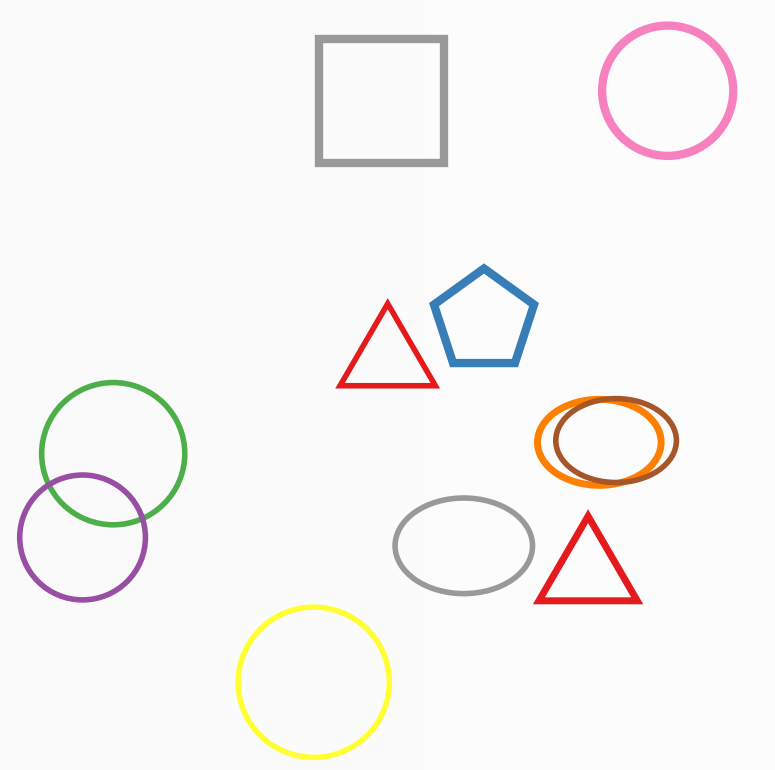[{"shape": "triangle", "thickness": 2.5, "radius": 0.37, "center": [0.759, 0.256]}, {"shape": "triangle", "thickness": 2, "radius": 0.36, "center": [0.5, 0.535]}, {"shape": "pentagon", "thickness": 3, "radius": 0.34, "center": [0.625, 0.583]}, {"shape": "circle", "thickness": 2, "radius": 0.46, "center": [0.146, 0.411]}, {"shape": "circle", "thickness": 2, "radius": 0.41, "center": [0.107, 0.302]}, {"shape": "oval", "thickness": 2.5, "radius": 0.4, "center": [0.773, 0.426]}, {"shape": "circle", "thickness": 2, "radius": 0.49, "center": [0.405, 0.114]}, {"shape": "oval", "thickness": 2, "radius": 0.39, "center": [0.795, 0.428]}, {"shape": "circle", "thickness": 3, "radius": 0.42, "center": [0.862, 0.882]}, {"shape": "square", "thickness": 3, "radius": 0.4, "center": [0.492, 0.869]}, {"shape": "oval", "thickness": 2, "radius": 0.44, "center": [0.598, 0.291]}]